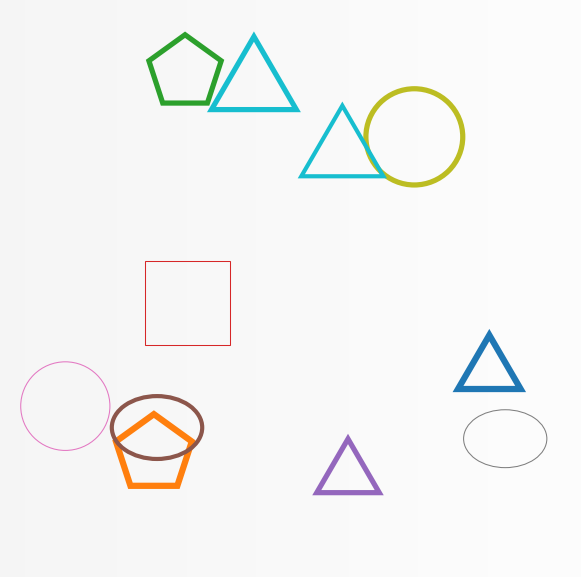[{"shape": "triangle", "thickness": 3, "radius": 0.31, "center": [0.842, 0.357]}, {"shape": "pentagon", "thickness": 3, "radius": 0.34, "center": [0.265, 0.213]}, {"shape": "pentagon", "thickness": 2.5, "radius": 0.33, "center": [0.318, 0.874]}, {"shape": "square", "thickness": 0.5, "radius": 0.37, "center": [0.323, 0.474]}, {"shape": "triangle", "thickness": 2.5, "radius": 0.31, "center": [0.599, 0.177]}, {"shape": "oval", "thickness": 2, "radius": 0.39, "center": [0.27, 0.259]}, {"shape": "circle", "thickness": 0.5, "radius": 0.38, "center": [0.112, 0.296]}, {"shape": "oval", "thickness": 0.5, "radius": 0.36, "center": [0.869, 0.239]}, {"shape": "circle", "thickness": 2.5, "radius": 0.42, "center": [0.713, 0.762]}, {"shape": "triangle", "thickness": 2.5, "radius": 0.42, "center": [0.437, 0.852]}, {"shape": "triangle", "thickness": 2, "radius": 0.41, "center": [0.589, 0.735]}]